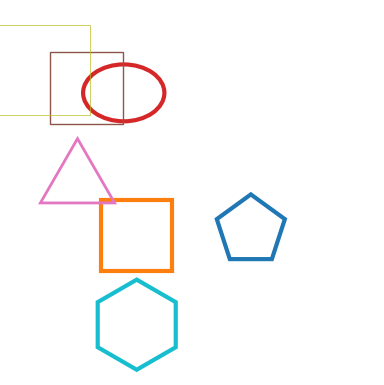[{"shape": "pentagon", "thickness": 3, "radius": 0.46, "center": [0.652, 0.402]}, {"shape": "square", "thickness": 3, "radius": 0.46, "center": [0.355, 0.388]}, {"shape": "oval", "thickness": 3, "radius": 0.53, "center": [0.321, 0.759]}, {"shape": "square", "thickness": 1, "radius": 0.47, "center": [0.225, 0.772]}, {"shape": "triangle", "thickness": 2, "radius": 0.56, "center": [0.201, 0.529]}, {"shape": "square", "thickness": 0.5, "radius": 0.59, "center": [0.116, 0.818]}, {"shape": "hexagon", "thickness": 3, "radius": 0.59, "center": [0.355, 0.157]}]